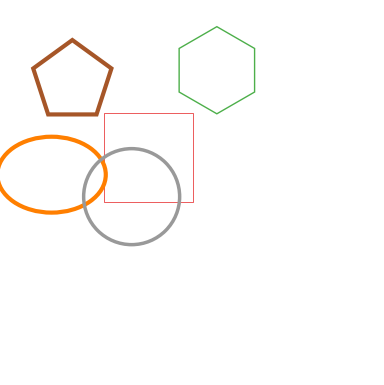[{"shape": "square", "thickness": 0.5, "radius": 0.58, "center": [0.386, 0.591]}, {"shape": "hexagon", "thickness": 1, "radius": 0.57, "center": [0.563, 0.818]}, {"shape": "oval", "thickness": 3, "radius": 0.7, "center": [0.134, 0.546]}, {"shape": "pentagon", "thickness": 3, "radius": 0.53, "center": [0.188, 0.789]}, {"shape": "circle", "thickness": 2.5, "radius": 0.62, "center": [0.342, 0.489]}]